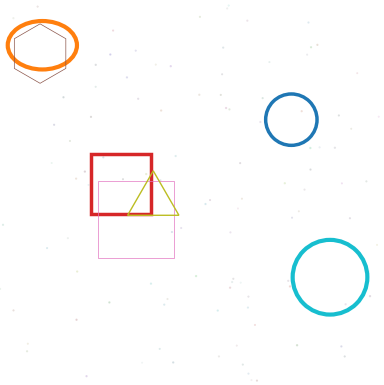[{"shape": "circle", "thickness": 2.5, "radius": 0.33, "center": [0.757, 0.689]}, {"shape": "oval", "thickness": 3, "radius": 0.45, "center": [0.11, 0.882]}, {"shape": "square", "thickness": 2.5, "radius": 0.39, "center": [0.314, 0.521]}, {"shape": "hexagon", "thickness": 0.5, "radius": 0.39, "center": [0.104, 0.861]}, {"shape": "square", "thickness": 0.5, "radius": 0.5, "center": [0.354, 0.43]}, {"shape": "triangle", "thickness": 1, "radius": 0.38, "center": [0.398, 0.479]}, {"shape": "circle", "thickness": 3, "radius": 0.49, "center": [0.857, 0.28]}]